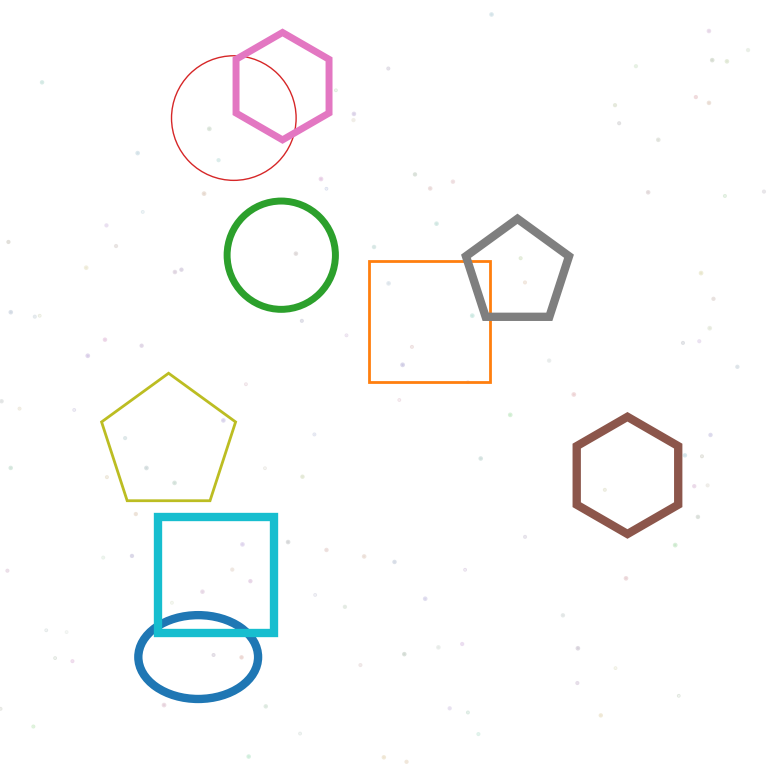[{"shape": "oval", "thickness": 3, "radius": 0.39, "center": [0.257, 0.147]}, {"shape": "square", "thickness": 1, "radius": 0.39, "center": [0.558, 0.583]}, {"shape": "circle", "thickness": 2.5, "radius": 0.35, "center": [0.365, 0.669]}, {"shape": "circle", "thickness": 0.5, "radius": 0.4, "center": [0.304, 0.847]}, {"shape": "hexagon", "thickness": 3, "radius": 0.38, "center": [0.815, 0.383]}, {"shape": "hexagon", "thickness": 2.5, "radius": 0.35, "center": [0.367, 0.888]}, {"shape": "pentagon", "thickness": 3, "radius": 0.35, "center": [0.672, 0.645]}, {"shape": "pentagon", "thickness": 1, "radius": 0.46, "center": [0.219, 0.424]}, {"shape": "square", "thickness": 3, "radius": 0.38, "center": [0.281, 0.254]}]